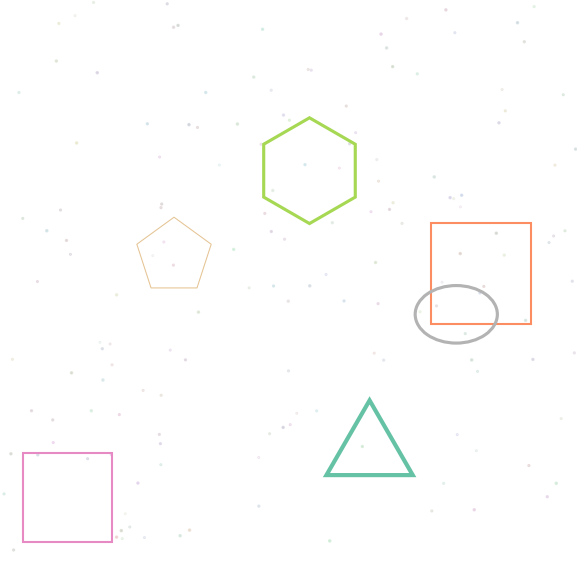[{"shape": "triangle", "thickness": 2, "radius": 0.43, "center": [0.64, 0.22]}, {"shape": "square", "thickness": 1, "radius": 0.43, "center": [0.833, 0.526]}, {"shape": "square", "thickness": 1, "radius": 0.39, "center": [0.116, 0.138]}, {"shape": "hexagon", "thickness": 1.5, "radius": 0.46, "center": [0.536, 0.704]}, {"shape": "pentagon", "thickness": 0.5, "radius": 0.34, "center": [0.301, 0.555]}, {"shape": "oval", "thickness": 1.5, "radius": 0.36, "center": [0.79, 0.455]}]